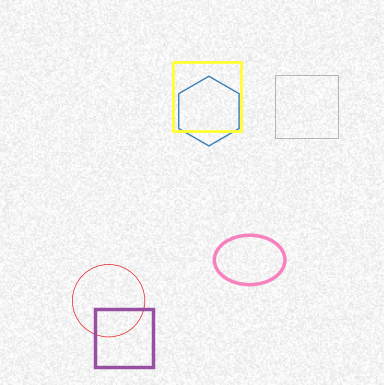[{"shape": "circle", "thickness": 0.5, "radius": 0.47, "center": [0.282, 0.219]}, {"shape": "hexagon", "thickness": 1, "radius": 0.45, "center": [0.543, 0.711]}, {"shape": "square", "thickness": 2.5, "radius": 0.38, "center": [0.323, 0.121]}, {"shape": "square", "thickness": 2, "radius": 0.45, "center": [0.538, 0.749]}, {"shape": "oval", "thickness": 2.5, "radius": 0.46, "center": [0.649, 0.325]}, {"shape": "square", "thickness": 0.5, "radius": 0.41, "center": [0.797, 0.723]}]